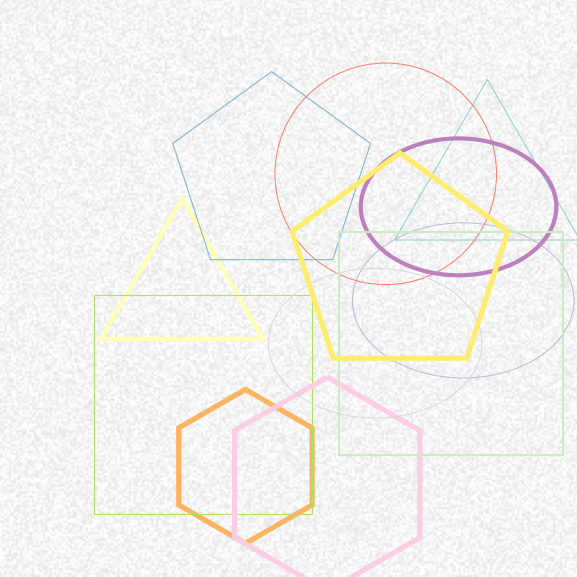[{"shape": "triangle", "thickness": 0.5, "radius": 0.93, "center": [0.844, 0.676]}, {"shape": "triangle", "thickness": 2, "radius": 0.81, "center": [0.315, 0.493]}, {"shape": "oval", "thickness": 0.5, "radius": 0.96, "center": [0.802, 0.479]}, {"shape": "circle", "thickness": 0.5, "radius": 0.96, "center": [0.668, 0.698]}, {"shape": "pentagon", "thickness": 0.5, "radius": 0.9, "center": [0.47, 0.695]}, {"shape": "hexagon", "thickness": 2.5, "radius": 0.67, "center": [0.425, 0.191]}, {"shape": "square", "thickness": 0.5, "radius": 0.95, "center": [0.352, 0.299]}, {"shape": "hexagon", "thickness": 2.5, "radius": 0.93, "center": [0.567, 0.161]}, {"shape": "oval", "thickness": 0.5, "radius": 0.93, "center": [0.65, 0.405]}, {"shape": "oval", "thickness": 2, "radius": 0.85, "center": [0.794, 0.641]}, {"shape": "square", "thickness": 1, "radius": 0.97, "center": [0.781, 0.404]}, {"shape": "pentagon", "thickness": 2.5, "radius": 0.98, "center": [0.693, 0.538]}]